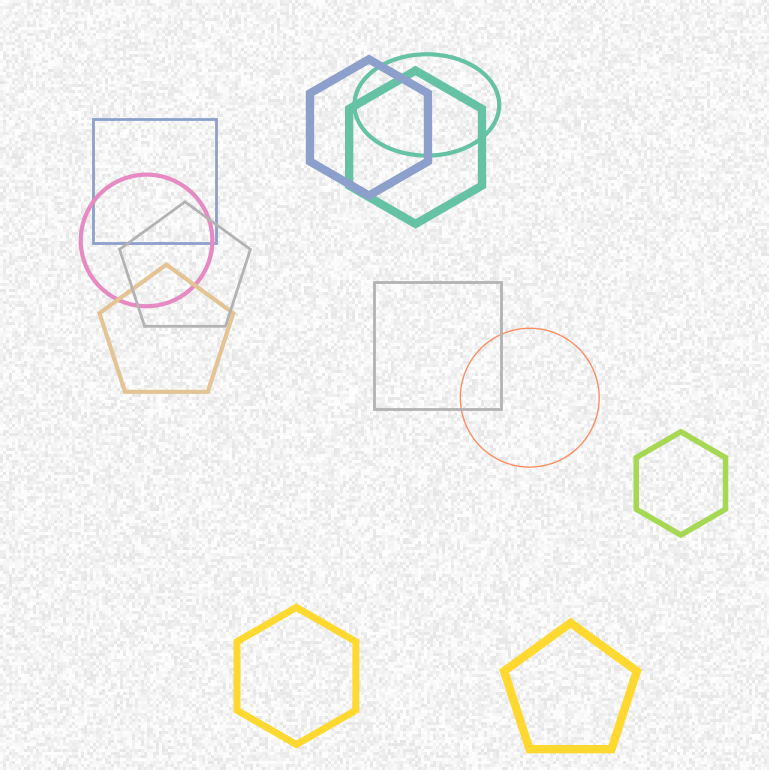[{"shape": "hexagon", "thickness": 3, "radius": 0.5, "center": [0.54, 0.809]}, {"shape": "oval", "thickness": 1.5, "radius": 0.47, "center": [0.554, 0.864]}, {"shape": "circle", "thickness": 0.5, "radius": 0.45, "center": [0.688, 0.484]}, {"shape": "square", "thickness": 1, "radius": 0.4, "center": [0.201, 0.765]}, {"shape": "hexagon", "thickness": 3, "radius": 0.44, "center": [0.479, 0.835]}, {"shape": "circle", "thickness": 1.5, "radius": 0.43, "center": [0.19, 0.688]}, {"shape": "hexagon", "thickness": 2, "radius": 0.33, "center": [0.884, 0.372]}, {"shape": "hexagon", "thickness": 2.5, "radius": 0.45, "center": [0.385, 0.122]}, {"shape": "pentagon", "thickness": 3, "radius": 0.45, "center": [0.741, 0.1]}, {"shape": "pentagon", "thickness": 1.5, "radius": 0.46, "center": [0.216, 0.565]}, {"shape": "square", "thickness": 1, "radius": 0.41, "center": [0.568, 0.552]}, {"shape": "pentagon", "thickness": 1, "radius": 0.45, "center": [0.24, 0.649]}]